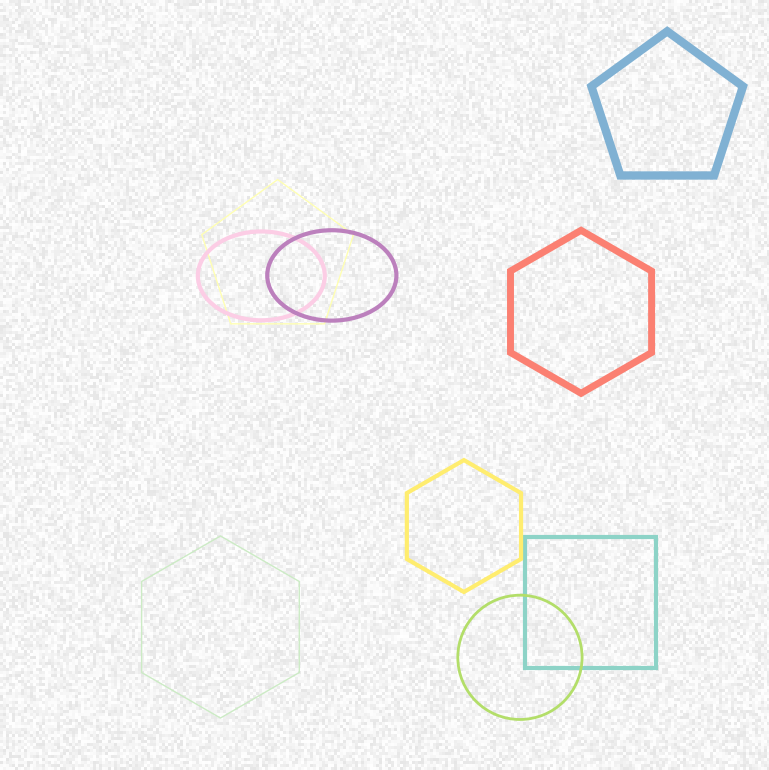[{"shape": "square", "thickness": 1.5, "radius": 0.43, "center": [0.767, 0.217]}, {"shape": "pentagon", "thickness": 0.5, "radius": 0.52, "center": [0.361, 0.663]}, {"shape": "hexagon", "thickness": 2.5, "radius": 0.53, "center": [0.755, 0.595]}, {"shape": "pentagon", "thickness": 3, "radius": 0.52, "center": [0.866, 0.856]}, {"shape": "circle", "thickness": 1, "radius": 0.4, "center": [0.675, 0.146]}, {"shape": "oval", "thickness": 1.5, "radius": 0.41, "center": [0.339, 0.642]}, {"shape": "oval", "thickness": 1.5, "radius": 0.42, "center": [0.431, 0.642]}, {"shape": "hexagon", "thickness": 0.5, "radius": 0.59, "center": [0.286, 0.186]}, {"shape": "hexagon", "thickness": 1.5, "radius": 0.43, "center": [0.603, 0.317]}]